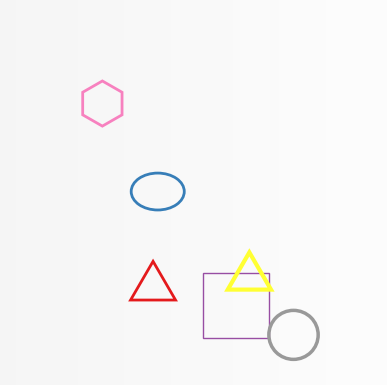[{"shape": "triangle", "thickness": 2, "radius": 0.33, "center": [0.395, 0.254]}, {"shape": "oval", "thickness": 2, "radius": 0.34, "center": [0.407, 0.503]}, {"shape": "square", "thickness": 1, "radius": 0.42, "center": [0.609, 0.208]}, {"shape": "triangle", "thickness": 3, "radius": 0.32, "center": [0.644, 0.28]}, {"shape": "hexagon", "thickness": 2, "radius": 0.29, "center": [0.264, 0.731]}, {"shape": "circle", "thickness": 2.5, "radius": 0.32, "center": [0.757, 0.13]}]